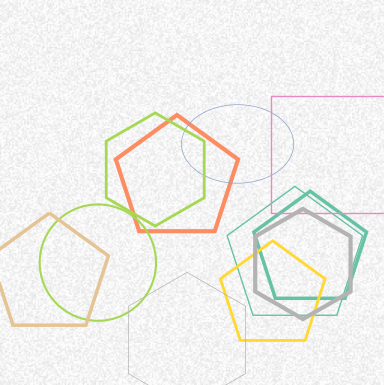[{"shape": "pentagon", "thickness": 2.5, "radius": 0.77, "center": [0.806, 0.35]}, {"shape": "pentagon", "thickness": 1, "radius": 0.93, "center": [0.766, 0.331]}, {"shape": "pentagon", "thickness": 3, "radius": 0.83, "center": [0.46, 0.534]}, {"shape": "oval", "thickness": 0.5, "radius": 0.73, "center": [0.617, 0.626]}, {"shape": "square", "thickness": 1, "radius": 0.76, "center": [0.854, 0.598]}, {"shape": "circle", "thickness": 1.5, "radius": 0.76, "center": [0.254, 0.318]}, {"shape": "hexagon", "thickness": 2, "radius": 0.73, "center": [0.403, 0.56]}, {"shape": "pentagon", "thickness": 2, "radius": 0.72, "center": [0.708, 0.232]}, {"shape": "pentagon", "thickness": 2.5, "radius": 0.81, "center": [0.128, 0.286]}, {"shape": "hexagon", "thickness": 3, "radius": 0.72, "center": [0.787, 0.314]}, {"shape": "hexagon", "thickness": 0.5, "radius": 0.88, "center": [0.486, 0.117]}]